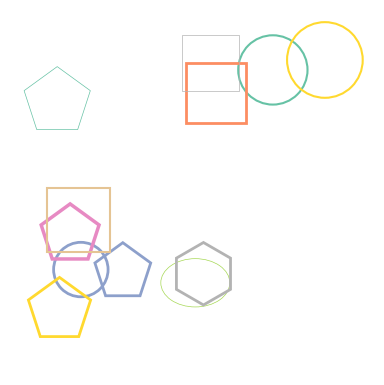[{"shape": "pentagon", "thickness": 0.5, "radius": 0.45, "center": [0.149, 0.737]}, {"shape": "circle", "thickness": 1.5, "radius": 0.45, "center": [0.709, 0.818]}, {"shape": "square", "thickness": 2, "radius": 0.39, "center": [0.561, 0.759]}, {"shape": "circle", "thickness": 2, "radius": 0.35, "center": [0.21, 0.3]}, {"shape": "pentagon", "thickness": 2, "radius": 0.38, "center": [0.319, 0.293]}, {"shape": "pentagon", "thickness": 2.5, "radius": 0.4, "center": [0.182, 0.391]}, {"shape": "oval", "thickness": 0.5, "radius": 0.45, "center": [0.507, 0.265]}, {"shape": "pentagon", "thickness": 2, "radius": 0.42, "center": [0.155, 0.195]}, {"shape": "circle", "thickness": 1.5, "radius": 0.49, "center": [0.844, 0.844]}, {"shape": "square", "thickness": 1.5, "radius": 0.41, "center": [0.204, 0.428]}, {"shape": "square", "thickness": 0.5, "radius": 0.37, "center": [0.547, 0.836]}, {"shape": "hexagon", "thickness": 2, "radius": 0.41, "center": [0.528, 0.289]}]